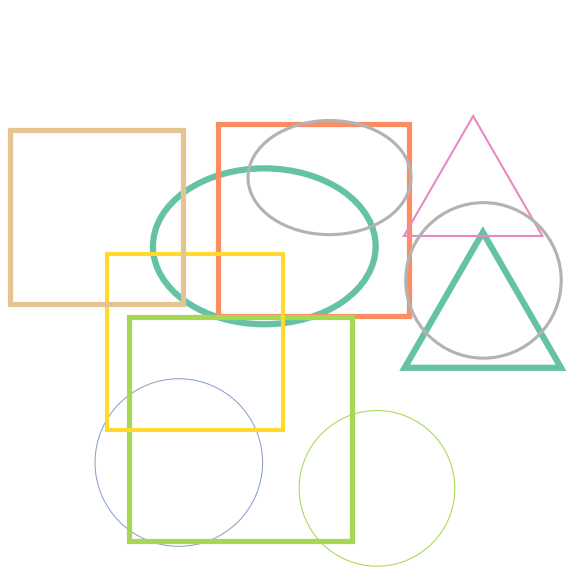[{"shape": "triangle", "thickness": 3, "radius": 0.78, "center": [0.836, 0.44]}, {"shape": "oval", "thickness": 3, "radius": 0.96, "center": [0.458, 0.573]}, {"shape": "square", "thickness": 2.5, "radius": 0.83, "center": [0.543, 0.618]}, {"shape": "circle", "thickness": 0.5, "radius": 0.73, "center": [0.31, 0.198]}, {"shape": "triangle", "thickness": 1, "radius": 0.69, "center": [0.819, 0.66]}, {"shape": "square", "thickness": 2.5, "radius": 0.97, "center": [0.416, 0.256]}, {"shape": "circle", "thickness": 0.5, "radius": 0.67, "center": [0.653, 0.153]}, {"shape": "square", "thickness": 2, "radius": 0.76, "center": [0.338, 0.407]}, {"shape": "square", "thickness": 2.5, "radius": 0.75, "center": [0.167, 0.624]}, {"shape": "circle", "thickness": 1.5, "radius": 0.67, "center": [0.837, 0.514]}, {"shape": "oval", "thickness": 1.5, "radius": 0.71, "center": [0.571, 0.692]}]